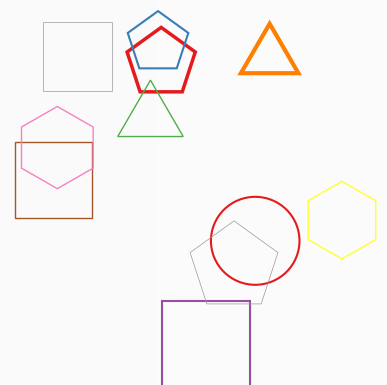[{"shape": "pentagon", "thickness": 2.5, "radius": 0.46, "center": [0.416, 0.836]}, {"shape": "circle", "thickness": 1.5, "radius": 0.57, "center": [0.659, 0.375]}, {"shape": "pentagon", "thickness": 1.5, "radius": 0.41, "center": [0.408, 0.889]}, {"shape": "triangle", "thickness": 1, "radius": 0.49, "center": [0.388, 0.694]}, {"shape": "square", "thickness": 1.5, "radius": 0.56, "center": [0.531, 0.105]}, {"shape": "triangle", "thickness": 3, "radius": 0.43, "center": [0.696, 0.853]}, {"shape": "hexagon", "thickness": 1, "radius": 0.5, "center": [0.882, 0.428]}, {"shape": "square", "thickness": 1, "radius": 0.49, "center": [0.138, 0.533]}, {"shape": "hexagon", "thickness": 1, "radius": 0.53, "center": [0.148, 0.617]}, {"shape": "pentagon", "thickness": 0.5, "radius": 0.6, "center": [0.604, 0.307]}, {"shape": "square", "thickness": 0.5, "radius": 0.44, "center": [0.2, 0.853]}]